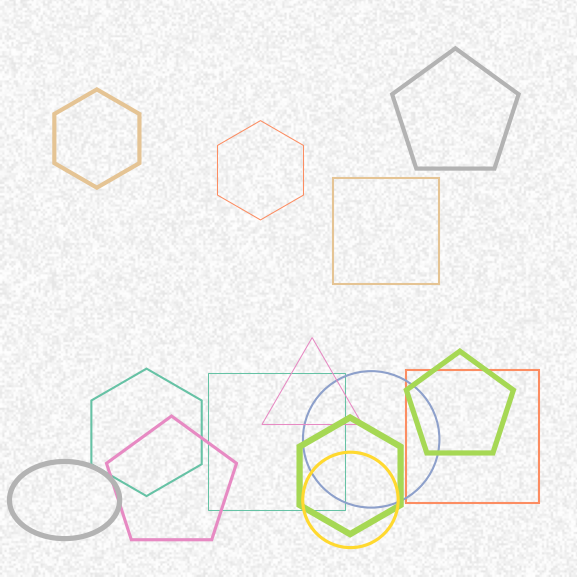[{"shape": "hexagon", "thickness": 1, "radius": 0.55, "center": [0.254, 0.25]}, {"shape": "square", "thickness": 0.5, "radius": 0.59, "center": [0.479, 0.235]}, {"shape": "square", "thickness": 1, "radius": 0.58, "center": [0.818, 0.243]}, {"shape": "hexagon", "thickness": 0.5, "radius": 0.43, "center": [0.451, 0.704]}, {"shape": "circle", "thickness": 1, "radius": 0.59, "center": [0.643, 0.238]}, {"shape": "triangle", "thickness": 0.5, "radius": 0.5, "center": [0.541, 0.314]}, {"shape": "pentagon", "thickness": 1.5, "radius": 0.59, "center": [0.297, 0.16]}, {"shape": "hexagon", "thickness": 3, "radius": 0.5, "center": [0.606, 0.175]}, {"shape": "pentagon", "thickness": 2.5, "radius": 0.49, "center": [0.796, 0.294]}, {"shape": "circle", "thickness": 1.5, "radius": 0.41, "center": [0.607, 0.133]}, {"shape": "hexagon", "thickness": 2, "radius": 0.43, "center": [0.168, 0.759]}, {"shape": "square", "thickness": 1, "radius": 0.46, "center": [0.669, 0.599]}, {"shape": "oval", "thickness": 2.5, "radius": 0.48, "center": [0.112, 0.133]}, {"shape": "pentagon", "thickness": 2, "radius": 0.58, "center": [0.789, 0.8]}]